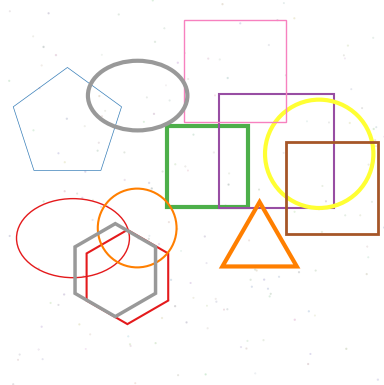[{"shape": "oval", "thickness": 1, "radius": 0.73, "center": [0.19, 0.381]}, {"shape": "hexagon", "thickness": 1.5, "radius": 0.61, "center": [0.331, 0.281]}, {"shape": "pentagon", "thickness": 0.5, "radius": 0.74, "center": [0.175, 0.677]}, {"shape": "square", "thickness": 3, "radius": 0.53, "center": [0.54, 0.568]}, {"shape": "square", "thickness": 1.5, "radius": 0.74, "center": [0.718, 0.608]}, {"shape": "triangle", "thickness": 3, "radius": 0.56, "center": [0.674, 0.364]}, {"shape": "circle", "thickness": 1.5, "radius": 0.51, "center": [0.356, 0.408]}, {"shape": "circle", "thickness": 3, "radius": 0.7, "center": [0.829, 0.6]}, {"shape": "square", "thickness": 2, "radius": 0.6, "center": [0.862, 0.512]}, {"shape": "square", "thickness": 1, "radius": 0.66, "center": [0.61, 0.816]}, {"shape": "hexagon", "thickness": 2.5, "radius": 0.6, "center": [0.299, 0.298]}, {"shape": "oval", "thickness": 3, "radius": 0.65, "center": [0.358, 0.752]}]